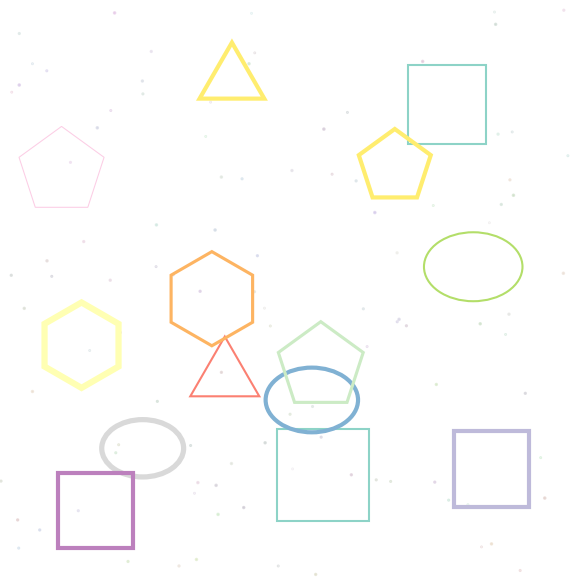[{"shape": "square", "thickness": 1, "radius": 0.34, "center": [0.774, 0.818]}, {"shape": "square", "thickness": 1, "radius": 0.4, "center": [0.56, 0.176]}, {"shape": "hexagon", "thickness": 3, "radius": 0.37, "center": [0.141, 0.401]}, {"shape": "square", "thickness": 2, "radius": 0.33, "center": [0.851, 0.187]}, {"shape": "triangle", "thickness": 1, "radius": 0.34, "center": [0.389, 0.347]}, {"shape": "oval", "thickness": 2, "radius": 0.4, "center": [0.54, 0.307]}, {"shape": "hexagon", "thickness": 1.5, "radius": 0.41, "center": [0.367, 0.482]}, {"shape": "oval", "thickness": 1, "radius": 0.43, "center": [0.819, 0.537]}, {"shape": "pentagon", "thickness": 0.5, "radius": 0.39, "center": [0.107, 0.703]}, {"shape": "oval", "thickness": 2.5, "radius": 0.35, "center": [0.247, 0.223]}, {"shape": "square", "thickness": 2, "radius": 0.32, "center": [0.165, 0.115]}, {"shape": "pentagon", "thickness": 1.5, "radius": 0.39, "center": [0.555, 0.365]}, {"shape": "triangle", "thickness": 2, "radius": 0.32, "center": [0.402, 0.861]}, {"shape": "pentagon", "thickness": 2, "radius": 0.33, "center": [0.684, 0.71]}]